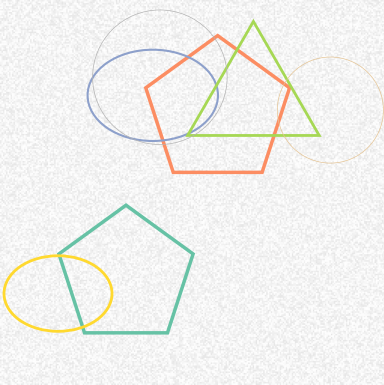[{"shape": "pentagon", "thickness": 2.5, "radius": 0.92, "center": [0.327, 0.284]}, {"shape": "pentagon", "thickness": 2.5, "radius": 0.98, "center": [0.565, 0.711]}, {"shape": "oval", "thickness": 1.5, "radius": 0.85, "center": [0.397, 0.752]}, {"shape": "triangle", "thickness": 2, "radius": 0.99, "center": [0.658, 0.747]}, {"shape": "oval", "thickness": 2, "radius": 0.7, "center": [0.151, 0.238]}, {"shape": "circle", "thickness": 0.5, "radius": 0.69, "center": [0.858, 0.714]}, {"shape": "circle", "thickness": 0.5, "radius": 0.87, "center": [0.415, 0.799]}]